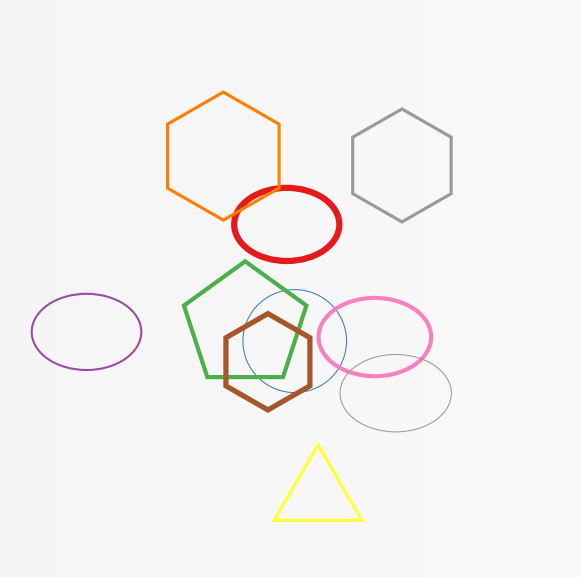[{"shape": "oval", "thickness": 3, "radius": 0.45, "center": [0.493, 0.611]}, {"shape": "circle", "thickness": 0.5, "radius": 0.45, "center": [0.507, 0.408]}, {"shape": "pentagon", "thickness": 2, "radius": 0.55, "center": [0.422, 0.436]}, {"shape": "oval", "thickness": 1, "radius": 0.47, "center": [0.149, 0.424]}, {"shape": "hexagon", "thickness": 1.5, "radius": 0.55, "center": [0.384, 0.729]}, {"shape": "triangle", "thickness": 1.5, "radius": 0.44, "center": [0.547, 0.142]}, {"shape": "hexagon", "thickness": 2.5, "radius": 0.42, "center": [0.461, 0.373]}, {"shape": "oval", "thickness": 2, "radius": 0.48, "center": [0.645, 0.415]}, {"shape": "oval", "thickness": 0.5, "radius": 0.48, "center": [0.681, 0.318]}, {"shape": "hexagon", "thickness": 1.5, "radius": 0.49, "center": [0.692, 0.713]}]